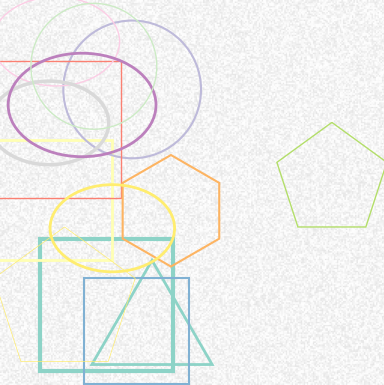[{"shape": "square", "thickness": 3, "radius": 0.86, "center": [0.277, 0.208]}, {"shape": "triangle", "thickness": 2, "radius": 0.9, "center": [0.395, 0.143]}, {"shape": "square", "thickness": 2, "radius": 0.78, "center": [0.135, 0.482]}, {"shape": "circle", "thickness": 1.5, "radius": 0.89, "center": [0.343, 0.768]}, {"shape": "square", "thickness": 1, "radius": 0.89, "center": [0.137, 0.663]}, {"shape": "square", "thickness": 1.5, "radius": 0.69, "center": [0.354, 0.14]}, {"shape": "hexagon", "thickness": 1.5, "radius": 0.72, "center": [0.444, 0.453]}, {"shape": "pentagon", "thickness": 1, "radius": 0.75, "center": [0.862, 0.532]}, {"shape": "oval", "thickness": 1, "radius": 0.83, "center": [0.146, 0.892]}, {"shape": "oval", "thickness": 2.5, "radius": 0.78, "center": [0.127, 0.681]}, {"shape": "oval", "thickness": 2, "radius": 0.96, "center": [0.213, 0.727]}, {"shape": "circle", "thickness": 1, "radius": 0.82, "center": [0.244, 0.828]}, {"shape": "oval", "thickness": 2, "radius": 0.81, "center": [0.292, 0.407]}, {"shape": "pentagon", "thickness": 0.5, "radius": 0.97, "center": [0.168, 0.217]}]